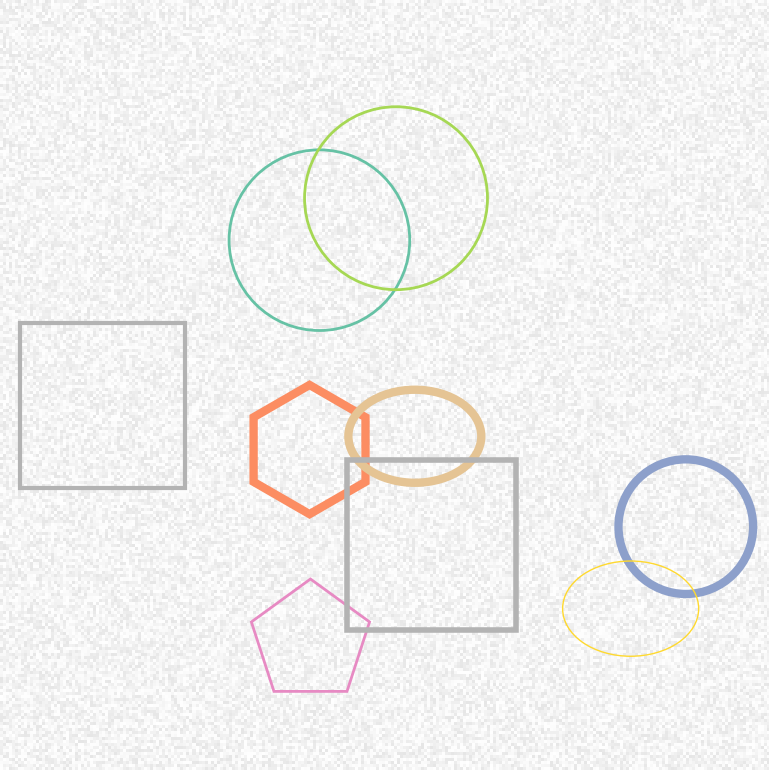[{"shape": "circle", "thickness": 1, "radius": 0.59, "center": [0.415, 0.688]}, {"shape": "hexagon", "thickness": 3, "radius": 0.42, "center": [0.402, 0.416]}, {"shape": "circle", "thickness": 3, "radius": 0.44, "center": [0.891, 0.316]}, {"shape": "pentagon", "thickness": 1, "radius": 0.4, "center": [0.403, 0.167]}, {"shape": "circle", "thickness": 1, "radius": 0.59, "center": [0.514, 0.743]}, {"shape": "oval", "thickness": 0.5, "radius": 0.44, "center": [0.819, 0.21]}, {"shape": "oval", "thickness": 3, "radius": 0.43, "center": [0.539, 0.433]}, {"shape": "square", "thickness": 2, "radius": 0.55, "center": [0.561, 0.292]}, {"shape": "square", "thickness": 1.5, "radius": 0.54, "center": [0.133, 0.474]}]